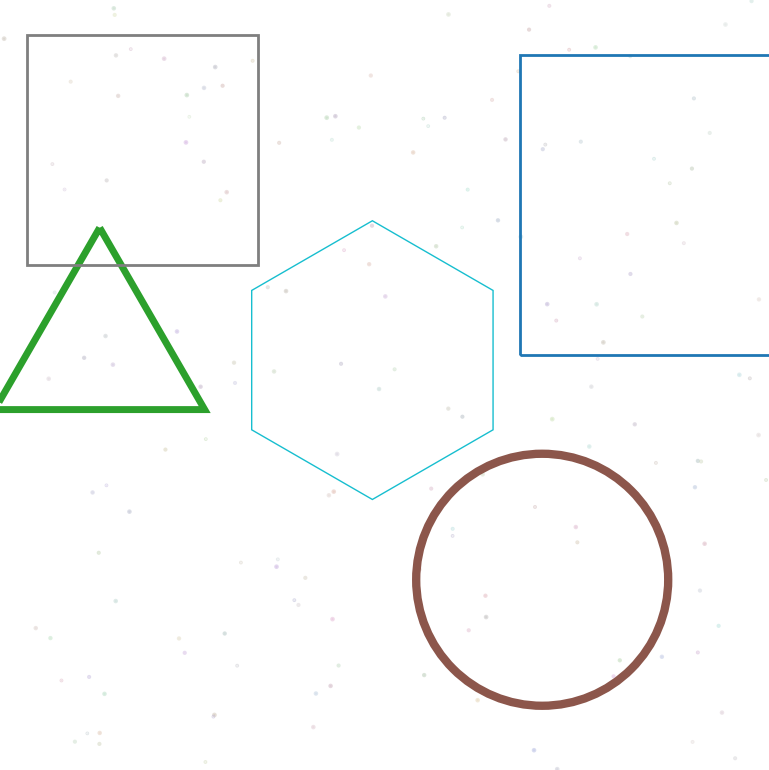[{"shape": "square", "thickness": 1, "radius": 0.97, "center": [0.87, 0.734]}, {"shape": "triangle", "thickness": 2.5, "radius": 0.79, "center": [0.129, 0.547]}, {"shape": "circle", "thickness": 3, "radius": 0.82, "center": [0.704, 0.247]}, {"shape": "square", "thickness": 1, "radius": 0.75, "center": [0.185, 0.806]}, {"shape": "hexagon", "thickness": 0.5, "radius": 0.9, "center": [0.484, 0.532]}]